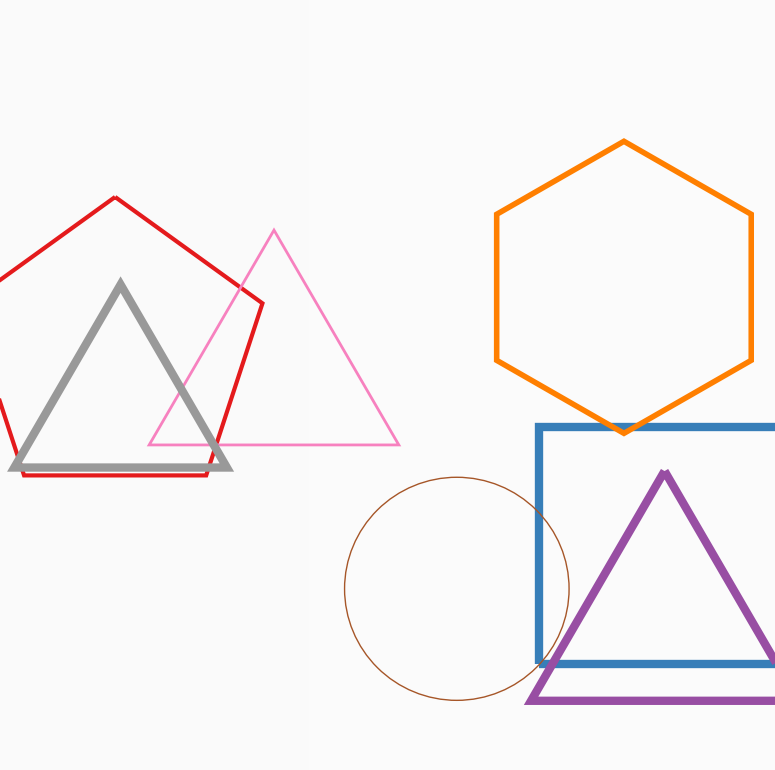[{"shape": "pentagon", "thickness": 1.5, "radius": 1.0, "center": [0.149, 0.544]}, {"shape": "square", "thickness": 3, "radius": 0.77, "center": [0.85, 0.291]}, {"shape": "triangle", "thickness": 3, "radius": 0.99, "center": [0.857, 0.189]}, {"shape": "hexagon", "thickness": 2, "radius": 0.95, "center": [0.805, 0.627]}, {"shape": "circle", "thickness": 0.5, "radius": 0.72, "center": [0.589, 0.235]}, {"shape": "triangle", "thickness": 1, "radius": 0.93, "center": [0.354, 0.515]}, {"shape": "triangle", "thickness": 3, "radius": 0.79, "center": [0.156, 0.472]}]